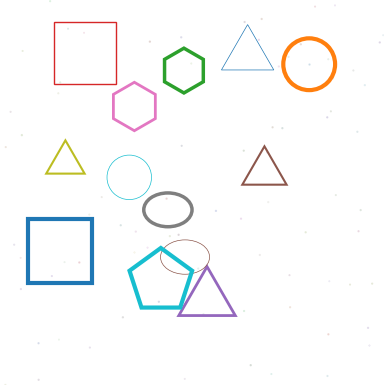[{"shape": "triangle", "thickness": 0.5, "radius": 0.39, "center": [0.643, 0.858]}, {"shape": "square", "thickness": 3, "radius": 0.42, "center": [0.156, 0.348]}, {"shape": "circle", "thickness": 3, "radius": 0.34, "center": [0.803, 0.833]}, {"shape": "hexagon", "thickness": 2.5, "radius": 0.29, "center": [0.478, 0.817]}, {"shape": "square", "thickness": 1, "radius": 0.4, "center": [0.221, 0.862]}, {"shape": "triangle", "thickness": 2, "radius": 0.42, "center": [0.538, 0.223]}, {"shape": "oval", "thickness": 0.5, "radius": 0.32, "center": [0.481, 0.332]}, {"shape": "triangle", "thickness": 1.5, "radius": 0.33, "center": [0.687, 0.554]}, {"shape": "hexagon", "thickness": 2, "radius": 0.31, "center": [0.349, 0.723]}, {"shape": "oval", "thickness": 2.5, "radius": 0.31, "center": [0.436, 0.455]}, {"shape": "triangle", "thickness": 1.5, "radius": 0.29, "center": [0.17, 0.578]}, {"shape": "circle", "thickness": 0.5, "radius": 0.29, "center": [0.336, 0.539]}, {"shape": "pentagon", "thickness": 3, "radius": 0.43, "center": [0.418, 0.27]}]